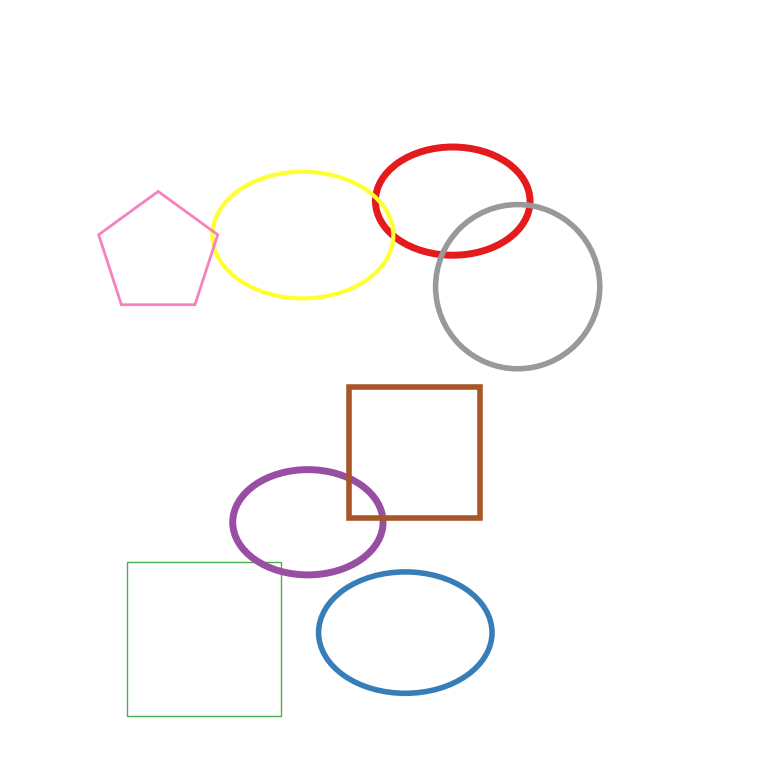[{"shape": "oval", "thickness": 2.5, "radius": 0.5, "center": [0.588, 0.739]}, {"shape": "oval", "thickness": 2, "radius": 0.56, "center": [0.526, 0.178]}, {"shape": "square", "thickness": 0.5, "radius": 0.5, "center": [0.265, 0.17]}, {"shape": "oval", "thickness": 2.5, "radius": 0.49, "center": [0.4, 0.322]}, {"shape": "oval", "thickness": 1.5, "radius": 0.59, "center": [0.393, 0.695]}, {"shape": "square", "thickness": 2, "radius": 0.42, "center": [0.539, 0.412]}, {"shape": "pentagon", "thickness": 1, "radius": 0.41, "center": [0.205, 0.67]}, {"shape": "circle", "thickness": 2, "radius": 0.53, "center": [0.672, 0.628]}]